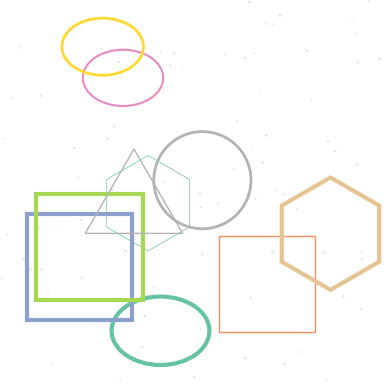[{"shape": "hexagon", "thickness": 0.5, "radius": 0.62, "center": [0.385, 0.472]}, {"shape": "oval", "thickness": 3, "radius": 0.63, "center": [0.417, 0.141]}, {"shape": "square", "thickness": 1, "radius": 0.63, "center": [0.694, 0.263]}, {"shape": "square", "thickness": 3, "radius": 0.69, "center": [0.207, 0.306]}, {"shape": "oval", "thickness": 1.5, "radius": 0.52, "center": [0.319, 0.798]}, {"shape": "square", "thickness": 3, "radius": 0.69, "center": [0.233, 0.358]}, {"shape": "oval", "thickness": 2, "radius": 0.53, "center": [0.267, 0.879]}, {"shape": "hexagon", "thickness": 3, "radius": 0.73, "center": [0.858, 0.393]}, {"shape": "circle", "thickness": 2, "radius": 0.63, "center": [0.526, 0.532]}, {"shape": "triangle", "thickness": 1, "radius": 0.73, "center": [0.348, 0.467]}]